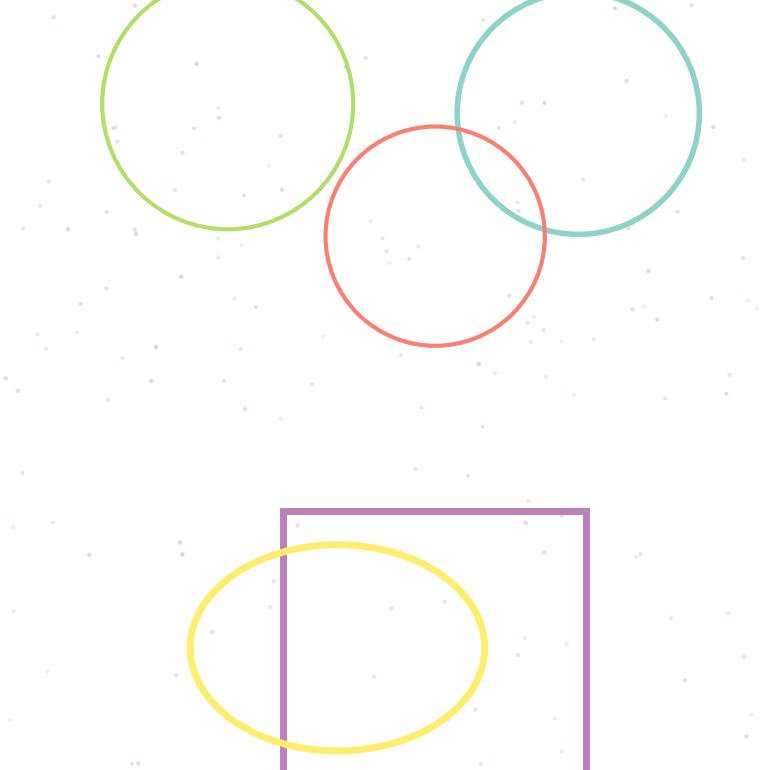[{"shape": "circle", "thickness": 2, "radius": 0.79, "center": [0.751, 0.853]}, {"shape": "circle", "thickness": 1.5, "radius": 0.71, "center": [0.565, 0.693]}, {"shape": "circle", "thickness": 1.5, "radius": 0.82, "center": [0.296, 0.865]}, {"shape": "square", "thickness": 2.5, "radius": 0.99, "center": [0.564, 0.139]}, {"shape": "oval", "thickness": 2.5, "radius": 0.96, "center": [0.438, 0.159]}]